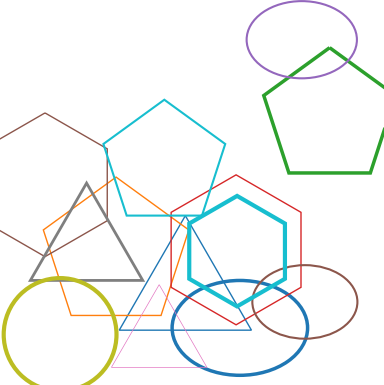[{"shape": "oval", "thickness": 2.5, "radius": 0.88, "center": [0.623, 0.148]}, {"shape": "triangle", "thickness": 1, "radius": 0.99, "center": [0.481, 0.242]}, {"shape": "pentagon", "thickness": 1, "radius": 0.99, "center": [0.302, 0.341]}, {"shape": "pentagon", "thickness": 2.5, "radius": 0.9, "center": [0.856, 0.696]}, {"shape": "hexagon", "thickness": 1, "radius": 0.97, "center": [0.613, 0.351]}, {"shape": "oval", "thickness": 1.5, "radius": 0.72, "center": [0.784, 0.897]}, {"shape": "oval", "thickness": 1.5, "radius": 0.68, "center": [0.792, 0.216]}, {"shape": "hexagon", "thickness": 1, "radius": 0.93, "center": [0.117, 0.52]}, {"shape": "triangle", "thickness": 0.5, "radius": 0.72, "center": [0.413, 0.117]}, {"shape": "triangle", "thickness": 2, "radius": 0.84, "center": [0.225, 0.356]}, {"shape": "circle", "thickness": 3, "radius": 0.73, "center": [0.156, 0.131]}, {"shape": "pentagon", "thickness": 1.5, "radius": 0.83, "center": [0.427, 0.575]}, {"shape": "hexagon", "thickness": 3, "radius": 0.72, "center": [0.616, 0.348]}]